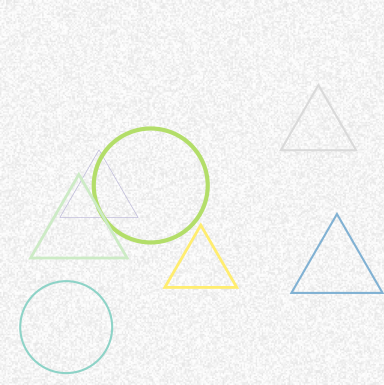[{"shape": "circle", "thickness": 1.5, "radius": 0.6, "center": [0.172, 0.15]}, {"shape": "triangle", "thickness": 0.5, "radius": 0.59, "center": [0.257, 0.493]}, {"shape": "triangle", "thickness": 1.5, "radius": 0.68, "center": [0.875, 0.307]}, {"shape": "circle", "thickness": 3, "radius": 0.74, "center": [0.392, 0.518]}, {"shape": "triangle", "thickness": 1.5, "radius": 0.56, "center": [0.827, 0.666]}, {"shape": "triangle", "thickness": 2, "radius": 0.72, "center": [0.205, 0.402]}, {"shape": "triangle", "thickness": 2, "radius": 0.54, "center": [0.522, 0.307]}]